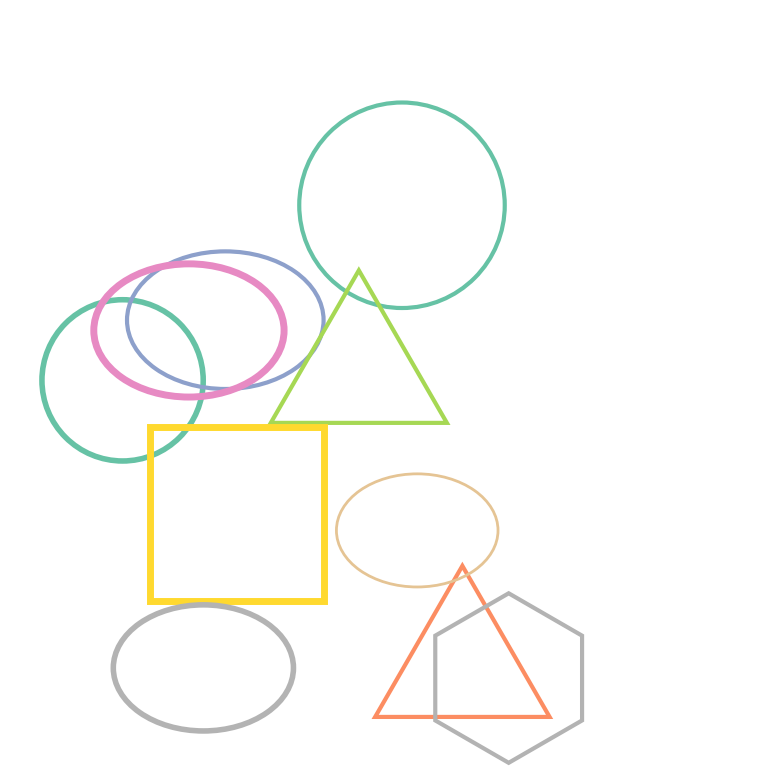[{"shape": "circle", "thickness": 1.5, "radius": 0.67, "center": [0.522, 0.733]}, {"shape": "circle", "thickness": 2, "radius": 0.52, "center": [0.159, 0.506]}, {"shape": "triangle", "thickness": 1.5, "radius": 0.65, "center": [0.6, 0.134]}, {"shape": "oval", "thickness": 1.5, "radius": 0.64, "center": [0.293, 0.584]}, {"shape": "oval", "thickness": 2.5, "radius": 0.62, "center": [0.245, 0.571]}, {"shape": "triangle", "thickness": 1.5, "radius": 0.66, "center": [0.466, 0.517]}, {"shape": "square", "thickness": 2.5, "radius": 0.56, "center": [0.308, 0.332]}, {"shape": "oval", "thickness": 1, "radius": 0.52, "center": [0.542, 0.311]}, {"shape": "oval", "thickness": 2, "radius": 0.58, "center": [0.264, 0.133]}, {"shape": "hexagon", "thickness": 1.5, "radius": 0.55, "center": [0.661, 0.119]}]